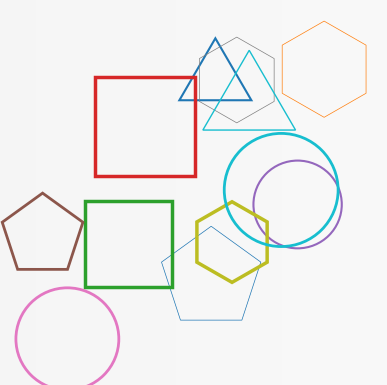[{"shape": "pentagon", "thickness": 0.5, "radius": 0.67, "center": [0.545, 0.278]}, {"shape": "triangle", "thickness": 1.5, "radius": 0.54, "center": [0.556, 0.793]}, {"shape": "hexagon", "thickness": 0.5, "radius": 0.62, "center": [0.836, 0.82]}, {"shape": "square", "thickness": 2.5, "radius": 0.56, "center": [0.331, 0.366]}, {"shape": "square", "thickness": 2.5, "radius": 0.64, "center": [0.373, 0.672]}, {"shape": "circle", "thickness": 1.5, "radius": 0.57, "center": [0.768, 0.469]}, {"shape": "pentagon", "thickness": 2, "radius": 0.55, "center": [0.11, 0.389]}, {"shape": "circle", "thickness": 2, "radius": 0.66, "center": [0.174, 0.12]}, {"shape": "hexagon", "thickness": 0.5, "radius": 0.56, "center": [0.611, 0.792]}, {"shape": "hexagon", "thickness": 2.5, "radius": 0.52, "center": [0.599, 0.371]}, {"shape": "triangle", "thickness": 1, "radius": 0.69, "center": [0.643, 0.731]}, {"shape": "circle", "thickness": 2, "radius": 0.73, "center": [0.726, 0.507]}]